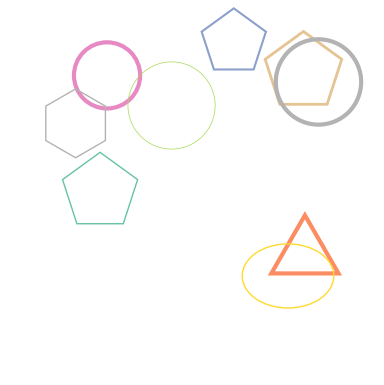[{"shape": "pentagon", "thickness": 1, "radius": 0.51, "center": [0.26, 0.502]}, {"shape": "triangle", "thickness": 3, "radius": 0.5, "center": [0.792, 0.34]}, {"shape": "pentagon", "thickness": 1.5, "radius": 0.44, "center": [0.607, 0.891]}, {"shape": "circle", "thickness": 3, "radius": 0.43, "center": [0.278, 0.804]}, {"shape": "circle", "thickness": 0.5, "radius": 0.57, "center": [0.446, 0.726]}, {"shape": "oval", "thickness": 1, "radius": 0.59, "center": [0.748, 0.283]}, {"shape": "pentagon", "thickness": 2, "radius": 0.52, "center": [0.788, 0.814]}, {"shape": "hexagon", "thickness": 1, "radius": 0.45, "center": [0.196, 0.68]}, {"shape": "circle", "thickness": 3, "radius": 0.55, "center": [0.827, 0.787]}]